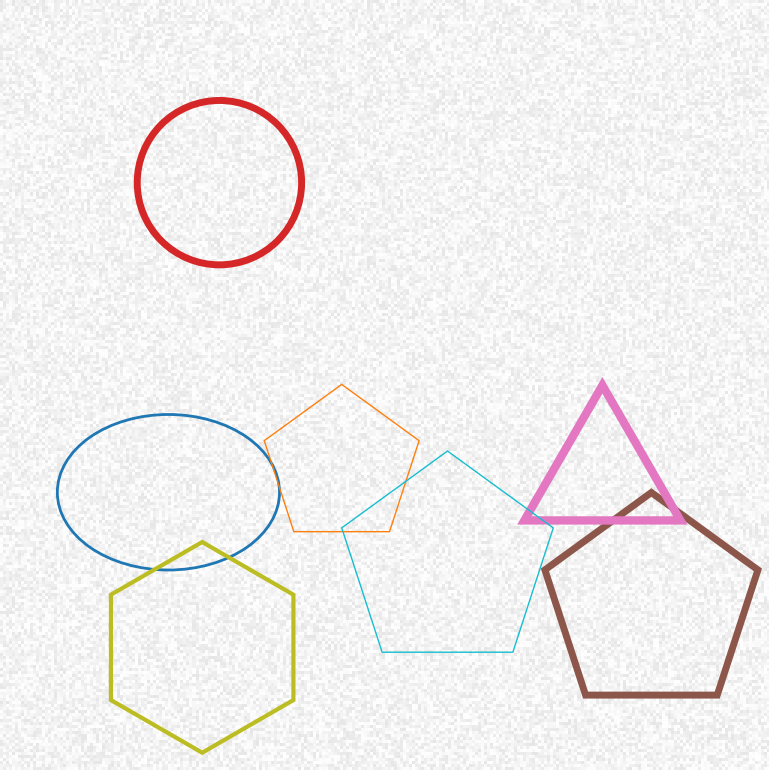[{"shape": "oval", "thickness": 1, "radius": 0.72, "center": [0.219, 0.361]}, {"shape": "pentagon", "thickness": 0.5, "radius": 0.53, "center": [0.444, 0.395]}, {"shape": "circle", "thickness": 2.5, "radius": 0.53, "center": [0.285, 0.763]}, {"shape": "pentagon", "thickness": 2.5, "radius": 0.73, "center": [0.846, 0.215]}, {"shape": "triangle", "thickness": 3, "radius": 0.58, "center": [0.782, 0.383]}, {"shape": "hexagon", "thickness": 1.5, "radius": 0.68, "center": [0.263, 0.159]}, {"shape": "pentagon", "thickness": 0.5, "radius": 0.72, "center": [0.581, 0.27]}]